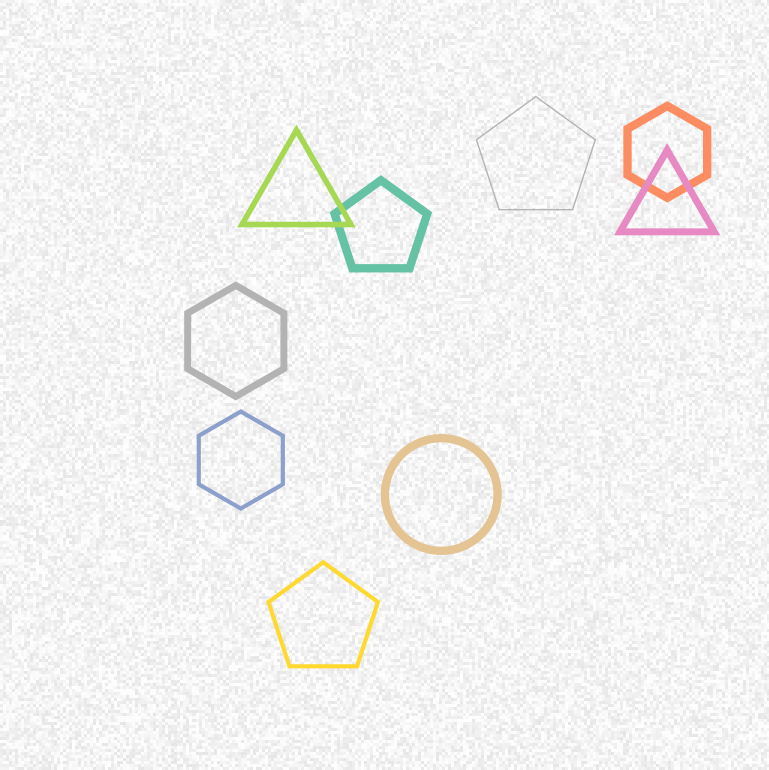[{"shape": "pentagon", "thickness": 3, "radius": 0.32, "center": [0.495, 0.703]}, {"shape": "hexagon", "thickness": 3, "radius": 0.3, "center": [0.867, 0.803]}, {"shape": "hexagon", "thickness": 1.5, "radius": 0.32, "center": [0.313, 0.403]}, {"shape": "triangle", "thickness": 2.5, "radius": 0.35, "center": [0.866, 0.734]}, {"shape": "triangle", "thickness": 2, "radius": 0.41, "center": [0.385, 0.749]}, {"shape": "pentagon", "thickness": 1.5, "radius": 0.37, "center": [0.42, 0.195]}, {"shape": "circle", "thickness": 3, "radius": 0.37, "center": [0.573, 0.358]}, {"shape": "pentagon", "thickness": 0.5, "radius": 0.41, "center": [0.696, 0.793]}, {"shape": "hexagon", "thickness": 2.5, "radius": 0.36, "center": [0.306, 0.557]}]